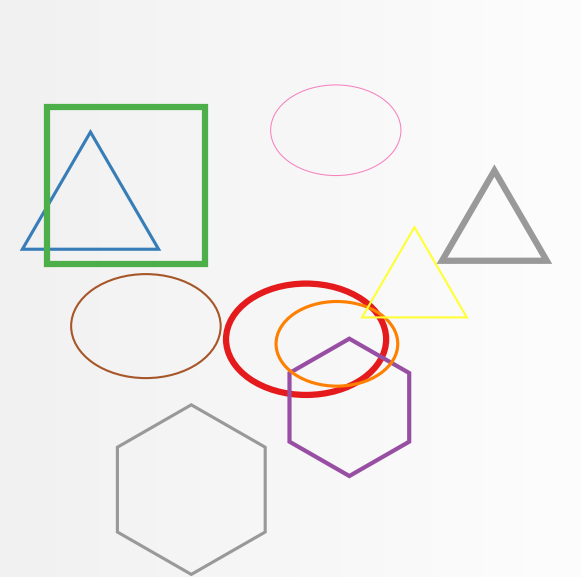[{"shape": "oval", "thickness": 3, "radius": 0.69, "center": [0.527, 0.412]}, {"shape": "triangle", "thickness": 1.5, "radius": 0.68, "center": [0.156, 0.635]}, {"shape": "square", "thickness": 3, "radius": 0.68, "center": [0.217, 0.678]}, {"shape": "hexagon", "thickness": 2, "radius": 0.59, "center": [0.601, 0.294]}, {"shape": "oval", "thickness": 1.5, "radius": 0.52, "center": [0.58, 0.404]}, {"shape": "triangle", "thickness": 1, "radius": 0.52, "center": [0.713, 0.502]}, {"shape": "oval", "thickness": 1, "radius": 0.64, "center": [0.251, 0.434]}, {"shape": "oval", "thickness": 0.5, "radius": 0.56, "center": [0.578, 0.774]}, {"shape": "hexagon", "thickness": 1.5, "radius": 0.73, "center": [0.329, 0.151]}, {"shape": "triangle", "thickness": 3, "radius": 0.52, "center": [0.851, 0.6]}]